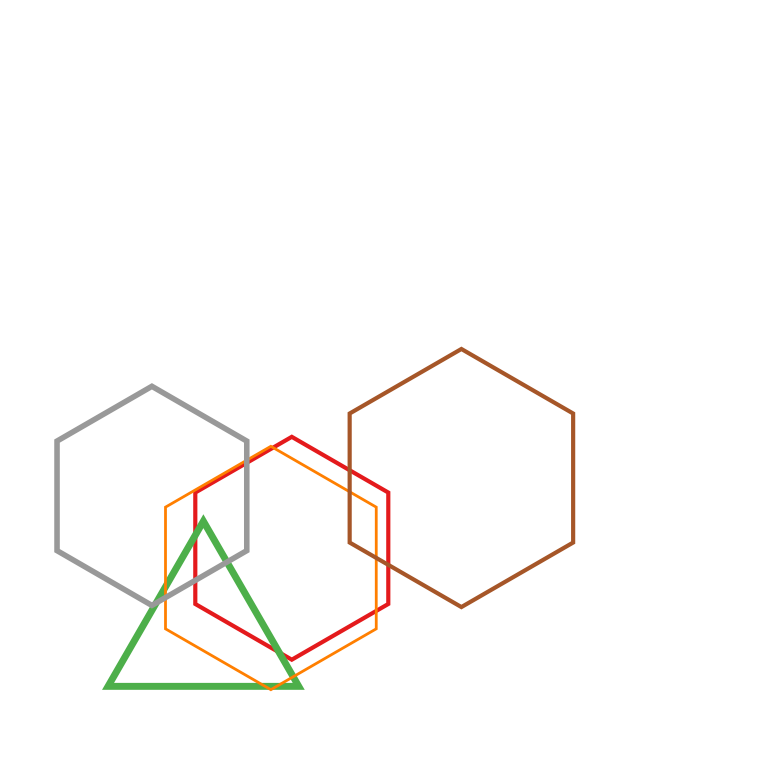[{"shape": "hexagon", "thickness": 1.5, "radius": 0.72, "center": [0.379, 0.288]}, {"shape": "triangle", "thickness": 2.5, "radius": 0.71, "center": [0.264, 0.18]}, {"shape": "hexagon", "thickness": 1, "radius": 0.79, "center": [0.352, 0.262]}, {"shape": "hexagon", "thickness": 1.5, "radius": 0.84, "center": [0.599, 0.379]}, {"shape": "hexagon", "thickness": 2, "radius": 0.71, "center": [0.197, 0.356]}]